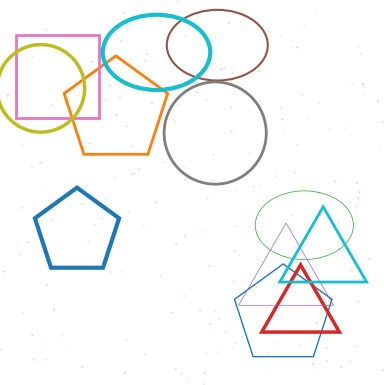[{"shape": "pentagon", "thickness": 3, "radius": 0.57, "center": [0.2, 0.398]}, {"shape": "pentagon", "thickness": 1, "radius": 0.67, "center": [0.736, 0.181]}, {"shape": "pentagon", "thickness": 2, "radius": 0.71, "center": [0.301, 0.714]}, {"shape": "oval", "thickness": 0.5, "radius": 0.64, "center": [0.79, 0.415]}, {"shape": "triangle", "thickness": 2.5, "radius": 0.58, "center": [0.781, 0.196]}, {"shape": "triangle", "thickness": 0.5, "radius": 0.71, "center": [0.743, 0.278]}, {"shape": "oval", "thickness": 1.5, "radius": 0.66, "center": [0.564, 0.883]}, {"shape": "square", "thickness": 2, "radius": 0.54, "center": [0.15, 0.801]}, {"shape": "circle", "thickness": 2, "radius": 0.66, "center": [0.559, 0.654]}, {"shape": "circle", "thickness": 2.5, "radius": 0.57, "center": [0.106, 0.771]}, {"shape": "triangle", "thickness": 2, "radius": 0.65, "center": [0.839, 0.333]}, {"shape": "oval", "thickness": 3, "radius": 0.7, "center": [0.407, 0.864]}]